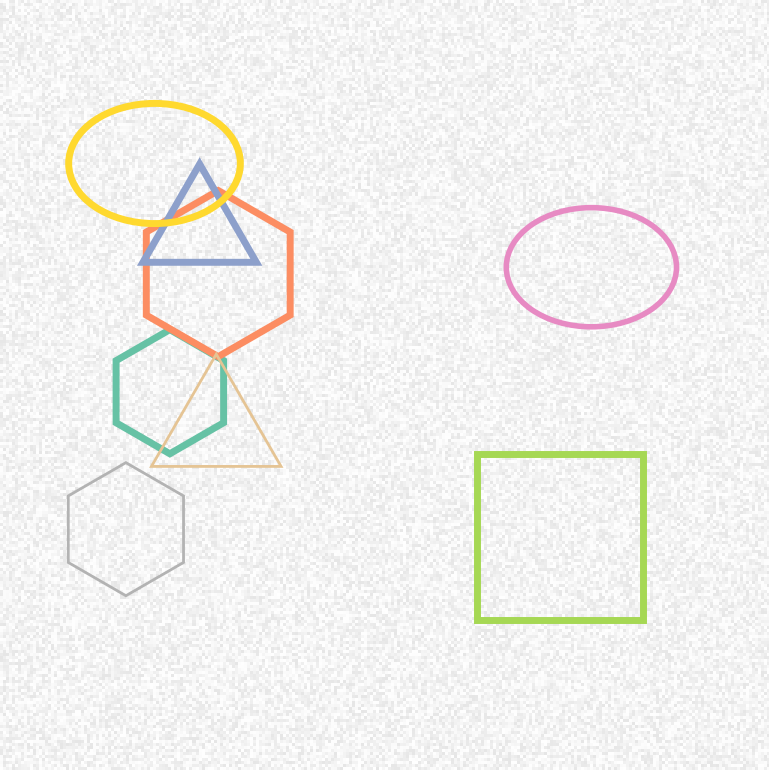[{"shape": "hexagon", "thickness": 2.5, "radius": 0.4, "center": [0.221, 0.491]}, {"shape": "hexagon", "thickness": 2.5, "radius": 0.54, "center": [0.283, 0.645]}, {"shape": "triangle", "thickness": 2.5, "radius": 0.43, "center": [0.259, 0.702]}, {"shape": "oval", "thickness": 2, "radius": 0.55, "center": [0.768, 0.653]}, {"shape": "square", "thickness": 2.5, "radius": 0.54, "center": [0.727, 0.303]}, {"shape": "oval", "thickness": 2.5, "radius": 0.56, "center": [0.201, 0.788]}, {"shape": "triangle", "thickness": 1, "radius": 0.49, "center": [0.281, 0.443]}, {"shape": "hexagon", "thickness": 1, "radius": 0.43, "center": [0.164, 0.313]}]